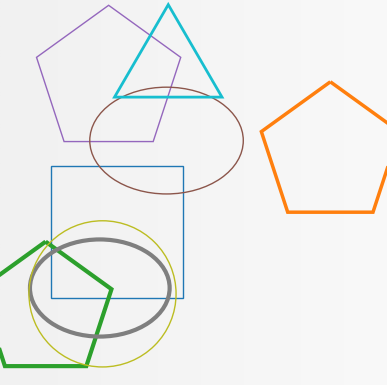[{"shape": "square", "thickness": 1, "radius": 0.85, "center": [0.302, 0.397]}, {"shape": "pentagon", "thickness": 2.5, "radius": 0.94, "center": [0.853, 0.6]}, {"shape": "pentagon", "thickness": 3, "radius": 0.89, "center": [0.118, 0.194]}, {"shape": "pentagon", "thickness": 1, "radius": 0.98, "center": [0.28, 0.791]}, {"shape": "oval", "thickness": 1, "radius": 0.99, "center": [0.43, 0.635]}, {"shape": "oval", "thickness": 3, "radius": 0.9, "center": [0.258, 0.252]}, {"shape": "circle", "thickness": 1, "radius": 0.95, "center": [0.265, 0.237]}, {"shape": "triangle", "thickness": 2, "radius": 0.8, "center": [0.434, 0.828]}]